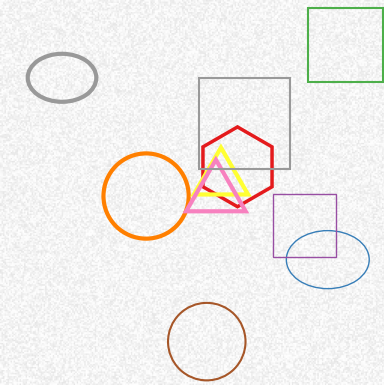[{"shape": "hexagon", "thickness": 2.5, "radius": 0.52, "center": [0.617, 0.567]}, {"shape": "oval", "thickness": 1, "radius": 0.54, "center": [0.851, 0.326]}, {"shape": "square", "thickness": 1.5, "radius": 0.49, "center": [0.897, 0.883]}, {"shape": "square", "thickness": 1, "radius": 0.41, "center": [0.79, 0.415]}, {"shape": "circle", "thickness": 3, "radius": 0.55, "center": [0.379, 0.491]}, {"shape": "triangle", "thickness": 3, "radius": 0.41, "center": [0.574, 0.535]}, {"shape": "circle", "thickness": 1.5, "radius": 0.5, "center": [0.537, 0.113]}, {"shape": "triangle", "thickness": 3, "radius": 0.45, "center": [0.561, 0.496]}, {"shape": "oval", "thickness": 3, "radius": 0.45, "center": [0.161, 0.798]}, {"shape": "square", "thickness": 1.5, "radius": 0.59, "center": [0.636, 0.679]}]